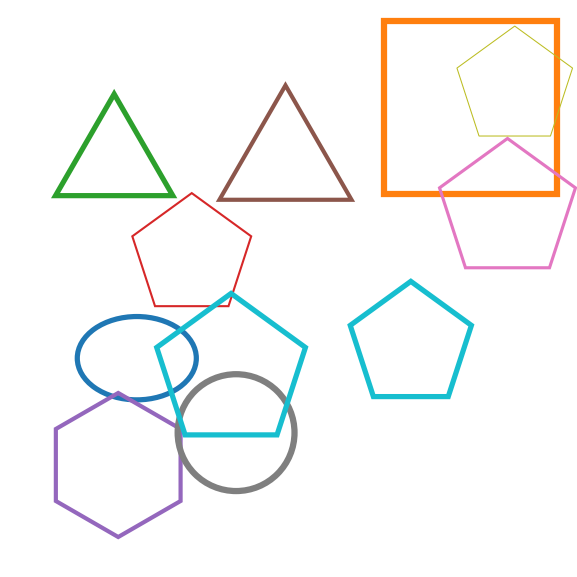[{"shape": "oval", "thickness": 2.5, "radius": 0.52, "center": [0.237, 0.379]}, {"shape": "square", "thickness": 3, "radius": 0.75, "center": [0.814, 0.813]}, {"shape": "triangle", "thickness": 2.5, "radius": 0.59, "center": [0.198, 0.719]}, {"shape": "pentagon", "thickness": 1, "radius": 0.54, "center": [0.332, 0.557]}, {"shape": "hexagon", "thickness": 2, "radius": 0.62, "center": [0.205, 0.194]}, {"shape": "triangle", "thickness": 2, "radius": 0.66, "center": [0.494, 0.719]}, {"shape": "pentagon", "thickness": 1.5, "radius": 0.62, "center": [0.879, 0.636]}, {"shape": "circle", "thickness": 3, "radius": 0.51, "center": [0.409, 0.25]}, {"shape": "pentagon", "thickness": 0.5, "radius": 0.53, "center": [0.891, 0.849]}, {"shape": "pentagon", "thickness": 2.5, "radius": 0.68, "center": [0.4, 0.356]}, {"shape": "pentagon", "thickness": 2.5, "radius": 0.55, "center": [0.711, 0.402]}]